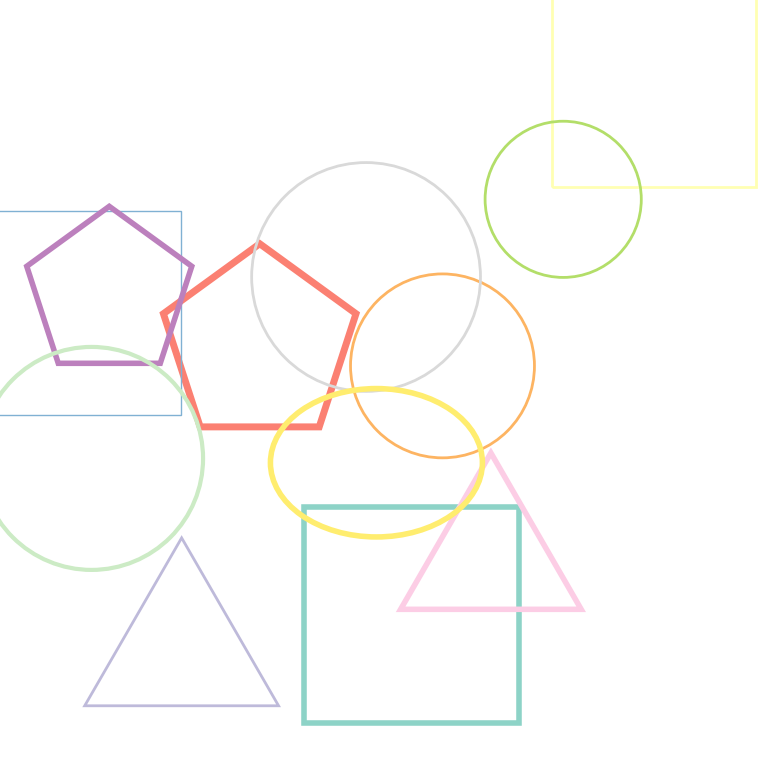[{"shape": "square", "thickness": 2, "radius": 0.7, "center": [0.535, 0.201]}, {"shape": "square", "thickness": 1, "radius": 0.66, "center": [0.849, 0.89]}, {"shape": "triangle", "thickness": 1, "radius": 0.73, "center": [0.236, 0.156]}, {"shape": "pentagon", "thickness": 2.5, "radius": 0.66, "center": [0.337, 0.552]}, {"shape": "square", "thickness": 0.5, "radius": 0.66, "center": [0.103, 0.593]}, {"shape": "circle", "thickness": 1, "radius": 0.6, "center": [0.575, 0.525]}, {"shape": "circle", "thickness": 1, "radius": 0.51, "center": [0.731, 0.741]}, {"shape": "triangle", "thickness": 2, "radius": 0.68, "center": [0.638, 0.276]}, {"shape": "circle", "thickness": 1, "radius": 0.74, "center": [0.475, 0.64]}, {"shape": "pentagon", "thickness": 2, "radius": 0.56, "center": [0.142, 0.619]}, {"shape": "circle", "thickness": 1.5, "radius": 0.72, "center": [0.119, 0.405]}, {"shape": "oval", "thickness": 2, "radius": 0.69, "center": [0.489, 0.399]}]